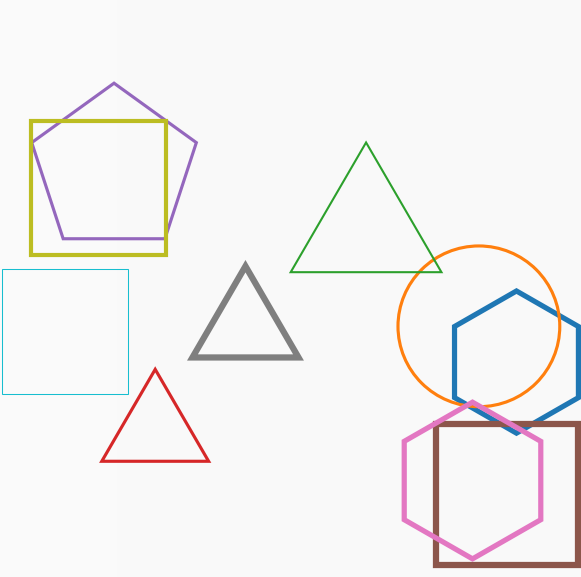[{"shape": "hexagon", "thickness": 2.5, "radius": 0.62, "center": [0.889, 0.372]}, {"shape": "circle", "thickness": 1.5, "radius": 0.7, "center": [0.824, 0.434]}, {"shape": "triangle", "thickness": 1, "radius": 0.75, "center": [0.63, 0.603]}, {"shape": "triangle", "thickness": 1.5, "radius": 0.53, "center": [0.267, 0.253]}, {"shape": "pentagon", "thickness": 1.5, "radius": 0.74, "center": [0.196, 0.706]}, {"shape": "square", "thickness": 3, "radius": 0.61, "center": [0.872, 0.142]}, {"shape": "hexagon", "thickness": 2.5, "radius": 0.68, "center": [0.813, 0.167]}, {"shape": "triangle", "thickness": 3, "radius": 0.53, "center": [0.422, 0.433]}, {"shape": "square", "thickness": 2, "radius": 0.58, "center": [0.169, 0.674]}, {"shape": "square", "thickness": 0.5, "radius": 0.54, "center": [0.112, 0.425]}]